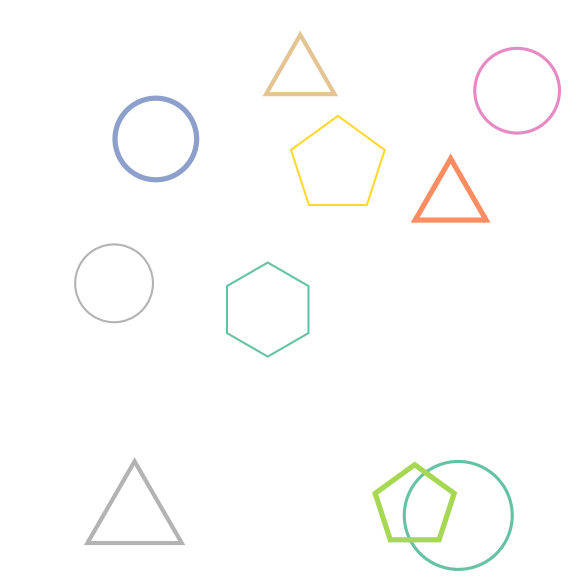[{"shape": "circle", "thickness": 1.5, "radius": 0.47, "center": [0.794, 0.107]}, {"shape": "hexagon", "thickness": 1, "radius": 0.41, "center": [0.464, 0.463]}, {"shape": "triangle", "thickness": 2.5, "radius": 0.35, "center": [0.78, 0.654]}, {"shape": "circle", "thickness": 2.5, "radius": 0.35, "center": [0.27, 0.758]}, {"shape": "circle", "thickness": 1.5, "radius": 0.37, "center": [0.895, 0.842]}, {"shape": "pentagon", "thickness": 2.5, "radius": 0.36, "center": [0.718, 0.123]}, {"shape": "pentagon", "thickness": 1, "radius": 0.43, "center": [0.585, 0.713]}, {"shape": "triangle", "thickness": 2, "radius": 0.34, "center": [0.52, 0.87]}, {"shape": "circle", "thickness": 1, "radius": 0.34, "center": [0.198, 0.509]}, {"shape": "triangle", "thickness": 2, "radius": 0.47, "center": [0.233, 0.106]}]